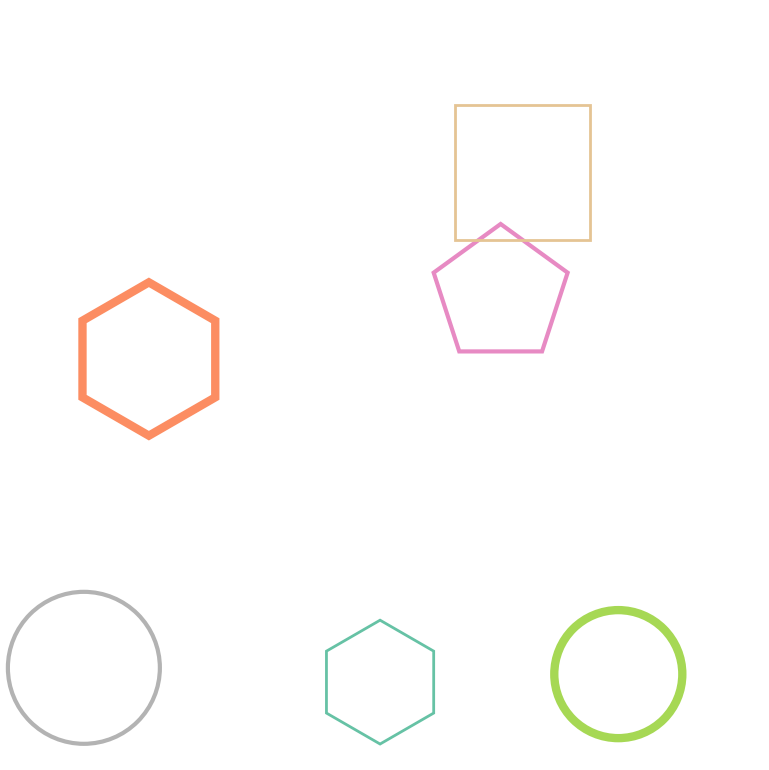[{"shape": "hexagon", "thickness": 1, "radius": 0.4, "center": [0.494, 0.114]}, {"shape": "hexagon", "thickness": 3, "radius": 0.5, "center": [0.193, 0.534]}, {"shape": "pentagon", "thickness": 1.5, "radius": 0.46, "center": [0.65, 0.618]}, {"shape": "circle", "thickness": 3, "radius": 0.42, "center": [0.803, 0.125]}, {"shape": "square", "thickness": 1, "radius": 0.44, "center": [0.678, 0.776]}, {"shape": "circle", "thickness": 1.5, "radius": 0.49, "center": [0.109, 0.133]}]